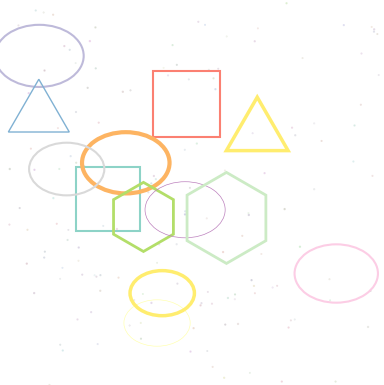[{"shape": "square", "thickness": 1.5, "radius": 0.42, "center": [0.281, 0.484]}, {"shape": "oval", "thickness": 0.5, "radius": 0.43, "center": [0.408, 0.161]}, {"shape": "oval", "thickness": 1.5, "radius": 0.58, "center": [0.102, 0.855]}, {"shape": "square", "thickness": 1.5, "radius": 0.43, "center": [0.485, 0.73]}, {"shape": "triangle", "thickness": 1, "radius": 0.46, "center": [0.101, 0.703]}, {"shape": "oval", "thickness": 3, "radius": 0.57, "center": [0.327, 0.577]}, {"shape": "hexagon", "thickness": 2, "radius": 0.45, "center": [0.373, 0.437]}, {"shape": "oval", "thickness": 1.5, "radius": 0.54, "center": [0.873, 0.29]}, {"shape": "oval", "thickness": 1.5, "radius": 0.49, "center": [0.173, 0.561]}, {"shape": "oval", "thickness": 0.5, "radius": 0.52, "center": [0.481, 0.455]}, {"shape": "hexagon", "thickness": 2, "radius": 0.59, "center": [0.588, 0.434]}, {"shape": "triangle", "thickness": 2.5, "radius": 0.46, "center": [0.668, 0.655]}, {"shape": "oval", "thickness": 2.5, "radius": 0.42, "center": [0.421, 0.239]}]